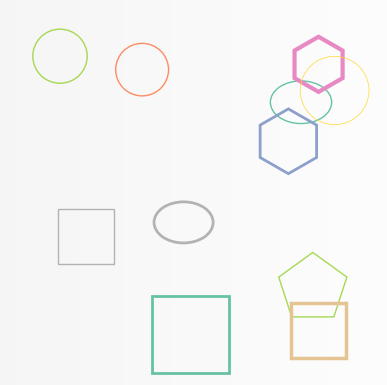[{"shape": "square", "thickness": 2, "radius": 0.5, "center": [0.491, 0.131]}, {"shape": "oval", "thickness": 1, "radius": 0.4, "center": [0.777, 0.734]}, {"shape": "circle", "thickness": 1, "radius": 0.34, "center": [0.367, 0.819]}, {"shape": "hexagon", "thickness": 2, "radius": 0.42, "center": [0.744, 0.633]}, {"shape": "hexagon", "thickness": 3, "radius": 0.36, "center": [0.822, 0.833]}, {"shape": "pentagon", "thickness": 1, "radius": 0.46, "center": [0.807, 0.252]}, {"shape": "circle", "thickness": 1, "radius": 0.35, "center": [0.155, 0.854]}, {"shape": "circle", "thickness": 0.5, "radius": 0.44, "center": [0.864, 0.765]}, {"shape": "square", "thickness": 2.5, "radius": 0.36, "center": [0.822, 0.142]}, {"shape": "oval", "thickness": 2, "radius": 0.38, "center": [0.474, 0.422]}, {"shape": "square", "thickness": 1, "radius": 0.35, "center": [0.222, 0.385]}]